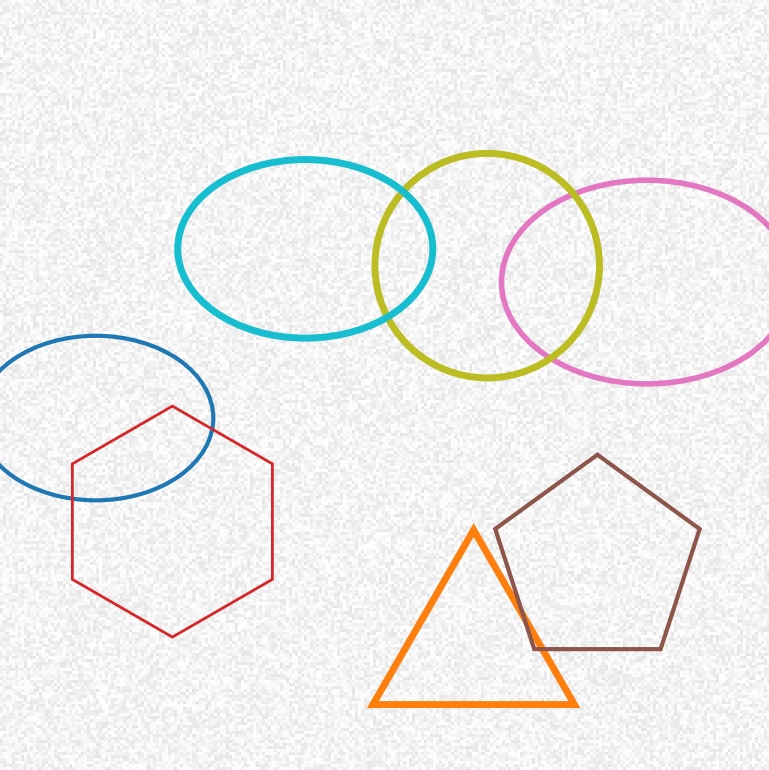[{"shape": "oval", "thickness": 1.5, "radius": 0.76, "center": [0.124, 0.457]}, {"shape": "triangle", "thickness": 2.5, "radius": 0.76, "center": [0.615, 0.161]}, {"shape": "hexagon", "thickness": 1, "radius": 0.75, "center": [0.224, 0.323]}, {"shape": "pentagon", "thickness": 1.5, "radius": 0.7, "center": [0.776, 0.27]}, {"shape": "oval", "thickness": 2, "radius": 0.94, "center": [0.84, 0.634]}, {"shape": "circle", "thickness": 2.5, "radius": 0.73, "center": [0.633, 0.655]}, {"shape": "oval", "thickness": 2.5, "radius": 0.83, "center": [0.396, 0.677]}]